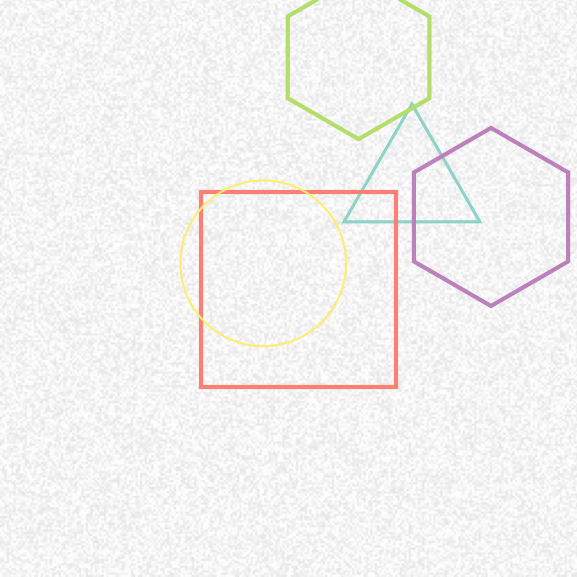[{"shape": "triangle", "thickness": 1.5, "radius": 0.68, "center": [0.713, 0.683]}, {"shape": "square", "thickness": 2, "radius": 0.85, "center": [0.516, 0.497]}, {"shape": "hexagon", "thickness": 2, "radius": 0.71, "center": [0.621, 0.9]}, {"shape": "hexagon", "thickness": 2, "radius": 0.77, "center": [0.85, 0.623]}, {"shape": "circle", "thickness": 1, "radius": 0.72, "center": [0.456, 0.543]}]